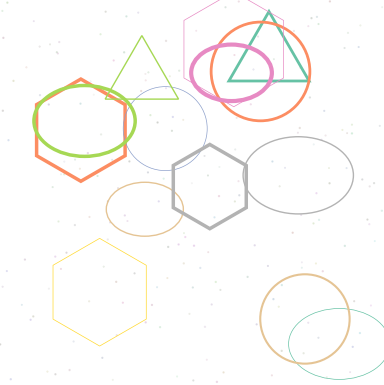[{"shape": "triangle", "thickness": 2, "radius": 0.6, "center": [0.699, 0.85]}, {"shape": "oval", "thickness": 0.5, "radius": 0.66, "center": [0.881, 0.107]}, {"shape": "circle", "thickness": 2, "radius": 0.64, "center": [0.677, 0.814]}, {"shape": "hexagon", "thickness": 2.5, "radius": 0.66, "center": [0.21, 0.662]}, {"shape": "circle", "thickness": 0.5, "radius": 0.55, "center": [0.429, 0.666]}, {"shape": "hexagon", "thickness": 0.5, "radius": 0.75, "center": [0.607, 0.872]}, {"shape": "oval", "thickness": 3, "radius": 0.52, "center": [0.601, 0.811]}, {"shape": "oval", "thickness": 2.5, "radius": 0.66, "center": [0.22, 0.686]}, {"shape": "triangle", "thickness": 1, "radius": 0.55, "center": [0.368, 0.798]}, {"shape": "hexagon", "thickness": 0.5, "radius": 0.7, "center": [0.259, 0.241]}, {"shape": "oval", "thickness": 1, "radius": 0.5, "center": [0.376, 0.457]}, {"shape": "circle", "thickness": 1.5, "radius": 0.58, "center": [0.792, 0.172]}, {"shape": "oval", "thickness": 1, "radius": 0.72, "center": [0.775, 0.545]}, {"shape": "hexagon", "thickness": 2.5, "radius": 0.55, "center": [0.545, 0.515]}]